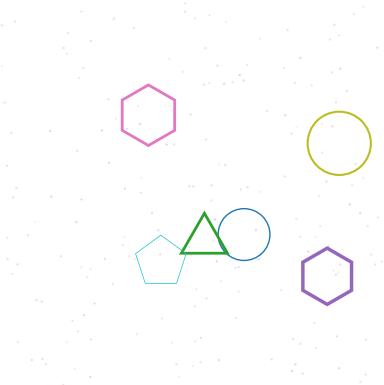[{"shape": "circle", "thickness": 1, "radius": 0.34, "center": [0.634, 0.391]}, {"shape": "triangle", "thickness": 2, "radius": 0.35, "center": [0.531, 0.377]}, {"shape": "hexagon", "thickness": 2.5, "radius": 0.37, "center": [0.85, 0.282]}, {"shape": "hexagon", "thickness": 2, "radius": 0.39, "center": [0.386, 0.701]}, {"shape": "circle", "thickness": 1.5, "radius": 0.41, "center": [0.881, 0.628]}, {"shape": "pentagon", "thickness": 0.5, "radius": 0.35, "center": [0.418, 0.32]}]